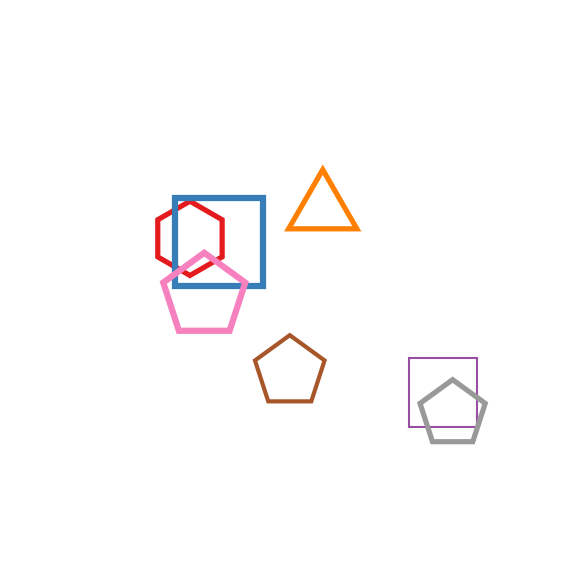[{"shape": "hexagon", "thickness": 2.5, "radius": 0.32, "center": [0.329, 0.586]}, {"shape": "square", "thickness": 3, "radius": 0.38, "center": [0.379, 0.58]}, {"shape": "square", "thickness": 1, "radius": 0.3, "center": [0.767, 0.32]}, {"shape": "triangle", "thickness": 2.5, "radius": 0.34, "center": [0.559, 0.637]}, {"shape": "pentagon", "thickness": 2, "radius": 0.32, "center": [0.502, 0.355]}, {"shape": "pentagon", "thickness": 3, "radius": 0.37, "center": [0.354, 0.487]}, {"shape": "pentagon", "thickness": 2.5, "radius": 0.3, "center": [0.784, 0.282]}]